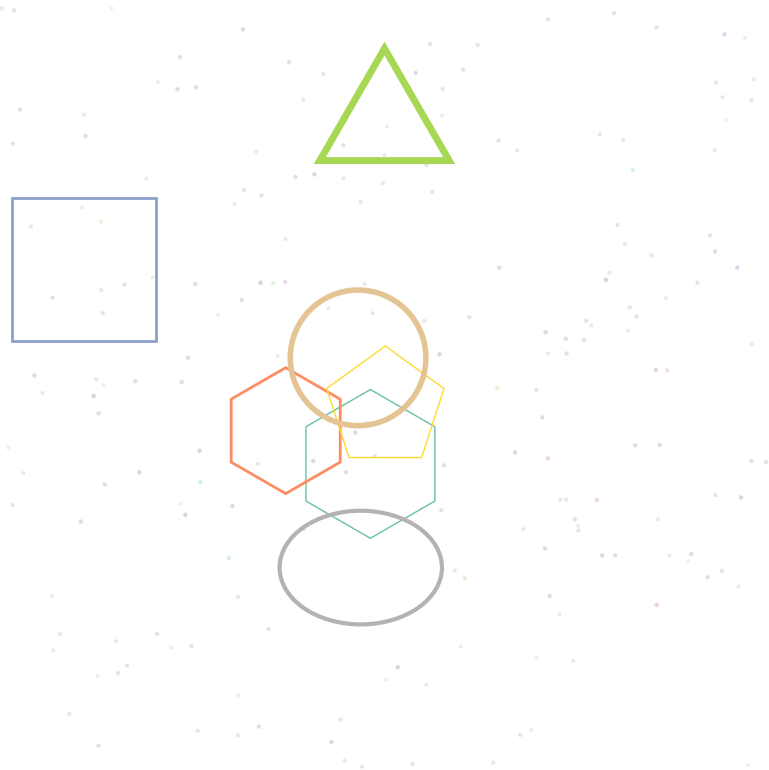[{"shape": "hexagon", "thickness": 0.5, "radius": 0.48, "center": [0.481, 0.398]}, {"shape": "hexagon", "thickness": 1, "radius": 0.41, "center": [0.371, 0.441]}, {"shape": "square", "thickness": 1, "radius": 0.47, "center": [0.109, 0.65]}, {"shape": "triangle", "thickness": 2.5, "radius": 0.49, "center": [0.499, 0.84]}, {"shape": "pentagon", "thickness": 0.5, "radius": 0.4, "center": [0.5, 0.471]}, {"shape": "circle", "thickness": 2, "radius": 0.44, "center": [0.465, 0.535]}, {"shape": "oval", "thickness": 1.5, "radius": 0.53, "center": [0.469, 0.263]}]